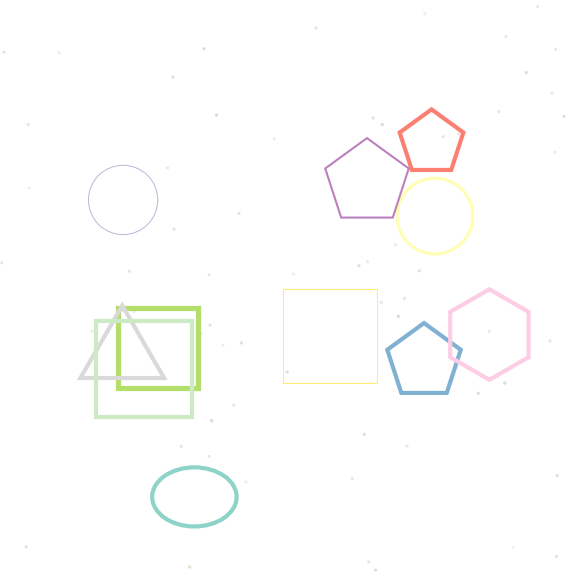[{"shape": "oval", "thickness": 2, "radius": 0.37, "center": [0.337, 0.139]}, {"shape": "circle", "thickness": 1.5, "radius": 0.33, "center": [0.753, 0.625]}, {"shape": "circle", "thickness": 0.5, "radius": 0.3, "center": [0.213, 0.653]}, {"shape": "pentagon", "thickness": 2, "radius": 0.29, "center": [0.747, 0.752]}, {"shape": "pentagon", "thickness": 2, "radius": 0.33, "center": [0.734, 0.373]}, {"shape": "square", "thickness": 2.5, "radius": 0.34, "center": [0.273, 0.396]}, {"shape": "hexagon", "thickness": 2, "radius": 0.39, "center": [0.847, 0.42]}, {"shape": "triangle", "thickness": 2, "radius": 0.42, "center": [0.212, 0.386]}, {"shape": "pentagon", "thickness": 1, "radius": 0.38, "center": [0.635, 0.684]}, {"shape": "square", "thickness": 2, "radius": 0.42, "center": [0.249, 0.36]}, {"shape": "square", "thickness": 0.5, "radius": 0.41, "center": [0.571, 0.417]}]